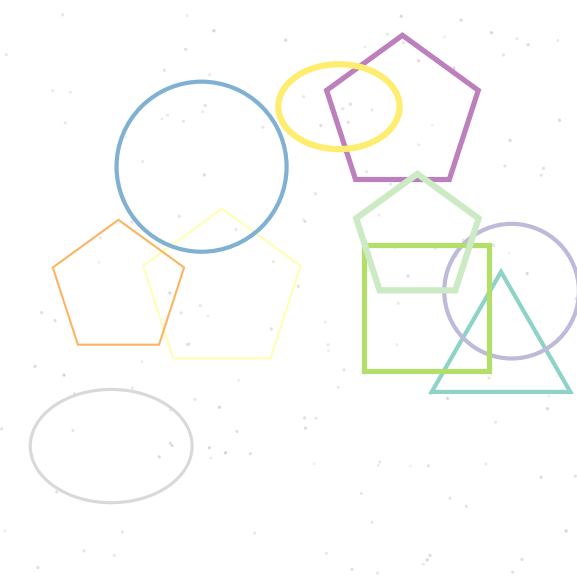[{"shape": "triangle", "thickness": 2, "radius": 0.69, "center": [0.868, 0.39]}, {"shape": "pentagon", "thickness": 1, "radius": 0.72, "center": [0.384, 0.494]}, {"shape": "circle", "thickness": 2, "radius": 0.58, "center": [0.886, 0.495]}, {"shape": "circle", "thickness": 2, "radius": 0.74, "center": [0.349, 0.71]}, {"shape": "pentagon", "thickness": 1, "radius": 0.6, "center": [0.205, 0.499]}, {"shape": "square", "thickness": 2.5, "radius": 0.54, "center": [0.739, 0.466]}, {"shape": "oval", "thickness": 1.5, "radius": 0.7, "center": [0.193, 0.227]}, {"shape": "pentagon", "thickness": 2.5, "radius": 0.69, "center": [0.697, 0.8]}, {"shape": "pentagon", "thickness": 3, "radius": 0.56, "center": [0.723, 0.587]}, {"shape": "oval", "thickness": 3, "radius": 0.53, "center": [0.587, 0.814]}]